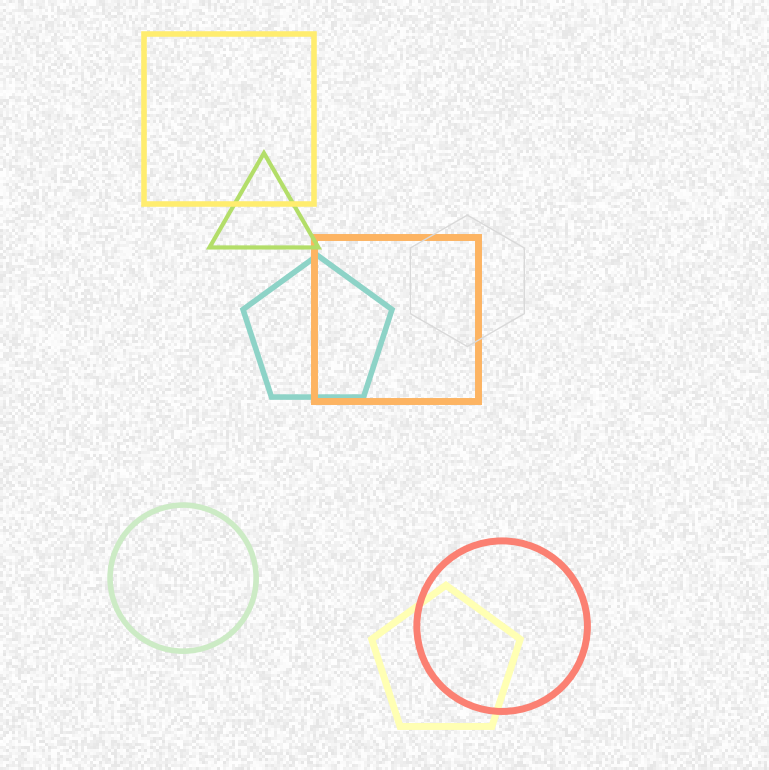[{"shape": "pentagon", "thickness": 2, "radius": 0.51, "center": [0.412, 0.567]}, {"shape": "pentagon", "thickness": 2.5, "radius": 0.51, "center": [0.579, 0.139]}, {"shape": "circle", "thickness": 2.5, "radius": 0.55, "center": [0.652, 0.187]}, {"shape": "square", "thickness": 2.5, "radius": 0.53, "center": [0.515, 0.586]}, {"shape": "triangle", "thickness": 1.5, "radius": 0.41, "center": [0.343, 0.719]}, {"shape": "hexagon", "thickness": 0.5, "radius": 0.43, "center": [0.607, 0.635]}, {"shape": "circle", "thickness": 2, "radius": 0.47, "center": [0.238, 0.249]}, {"shape": "square", "thickness": 2, "radius": 0.55, "center": [0.298, 0.845]}]